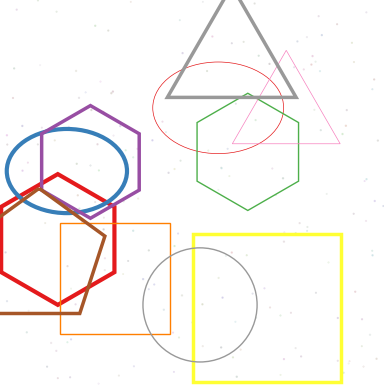[{"shape": "hexagon", "thickness": 3, "radius": 0.85, "center": [0.15, 0.378]}, {"shape": "oval", "thickness": 0.5, "radius": 0.85, "center": [0.567, 0.72]}, {"shape": "oval", "thickness": 3, "radius": 0.78, "center": [0.174, 0.556]}, {"shape": "hexagon", "thickness": 1, "radius": 0.76, "center": [0.644, 0.606]}, {"shape": "hexagon", "thickness": 2.5, "radius": 0.73, "center": [0.235, 0.579]}, {"shape": "square", "thickness": 1, "radius": 0.72, "center": [0.299, 0.277]}, {"shape": "square", "thickness": 2.5, "radius": 0.96, "center": [0.695, 0.2]}, {"shape": "pentagon", "thickness": 2.5, "radius": 0.9, "center": [0.102, 0.331]}, {"shape": "triangle", "thickness": 0.5, "radius": 0.81, "center": [0.743, 0.707]}, {"shape": "triangle", "thickness": 2.5, "radius": 0.97, "center": [0.602, 0.844]}, {"shape": "circle", "thickness": 1, "radius": 0.74, "center": [0.52, 0.208]}]